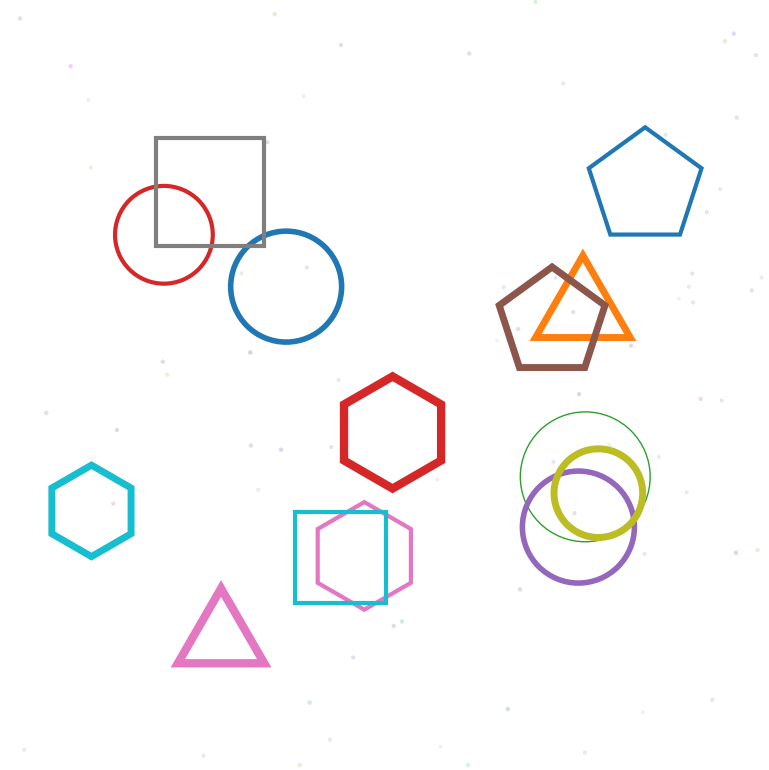[{"shape": "pentagon", "thickness": 1.5, "radius": 0.38, "center": [0.838, 0.758]}, {"shape": "circle", "thickness": 2, "radius": 0.36, "center": [0.372, 0.628]}, {"shape": "triangle", "thickness": 2.5, "radius": 0.35, "center": [0.757, 0.597]}, {"shape": "circle", "thickness": 0.5, "radius": 0.42, "center": [0.76, 0.381]}, {"shape": "circle", "thickness": 1.5, "radius": 0.32, "center": [0.213, 0.695]}, {"shape": "hexagon", "thickness": 3, "radius": 0.36, "center": [0.51, 0.438]}, {"shape": "circle", "thickness": 2, "radius": 0.36, "center": [0.751, 0.316]}, {"shape": "pentagon", "thickness": 2.5, "radius": 0.36, "center": [0.717, 0.581]}, {"shape": "hexagon", "thickness": 1.5, "radius": 0.35, "center": [0.473, 0.278]}, {"shape": "triangle", "thickness": 3, "radius": 0.32, "center": [0.287, 0.171]}, {"shape": "square", "thickness": 1.5, "radius": 0.35, "center": [0.273, 0.75]}, {"shape": "circle", "thickness": 2.5, "radius": 0.29, "center": [0.777, 0.36]}, {"shape": "hexagon", "thickness": 2.5, "radius": 0.3, "center": [0.119, 0.337]}, {"shape": "square", "thickness": 1.5, "radius": 0.3, "center": [0.442, 0.276]}]